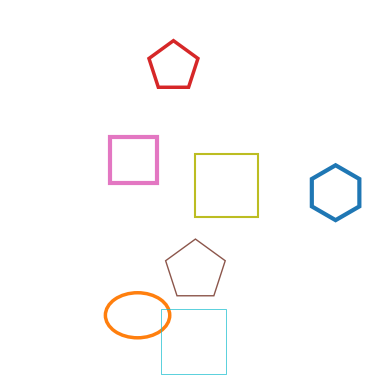[{"shape": "hexagon", "thickness": 3, "radius": 0.36, "center": [0.872, 0.499]}, {"shape": "oval", "thickness": 2.5, "radius": 0.42, "center": [0.357, 0.181]}, {"shape": "pentagon", "thickness": 2.5, "radius": 0.33, "center": [0.451, 0.827]}, {"shape": "pentagon", "thickness": 1, "radius": 0.41, "center": [0.508, 0.298]}, {"shape": "square", "thickness": 3, "radius": 0.3, "center": [0.347, 0.585]}, {"shape": "square", "thickness": 1.5, "radius": 0.41, "center": [0.587, 0.519]}, {"shape": "square", "thickness": 0.5, "radius": 0.43, "center": [0.503, 0.112]}]